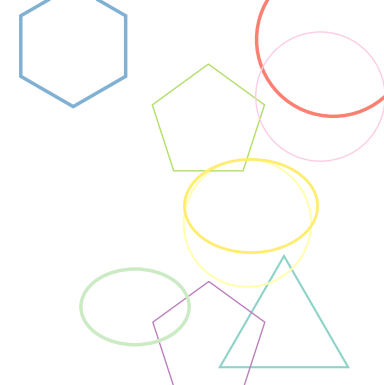[{"shape": "triangle", "thickness": 1.5, "radius": 0.96, "center": [0.738, 0.142]}, {"shape": "circle", "thickness": 1.5, "radius": 0.83, "center": [0.643, 0.42]}, {"shape": "circle", "thickness": 2.5, "radius": 1.0, "center": [0.866, 0.897]}, {"shape": "hexagon", "thickness": 2.5, "radius": 0.79, "center": [0.19, 0.88]}, {"shape": "pentagon", "thickness": 1, "radius": 0.77, "center": [0.541, 0.68]}, {"shape": "circle", "thickness": 1, "radius": 0.84, "center": [0.832, 0.749]}, {"shape": "pentagon", "thickness": 1, "radius": 0.76, "center": [0.542, 0.116]}, {"shape": "oval", "thickness": 2.5, "radius": 0.7, "center": [0.351, 0.203]}, {"shape": "oval", "thickness": 2, "radius": 0.86, "center": [0.652, 0.465]}]